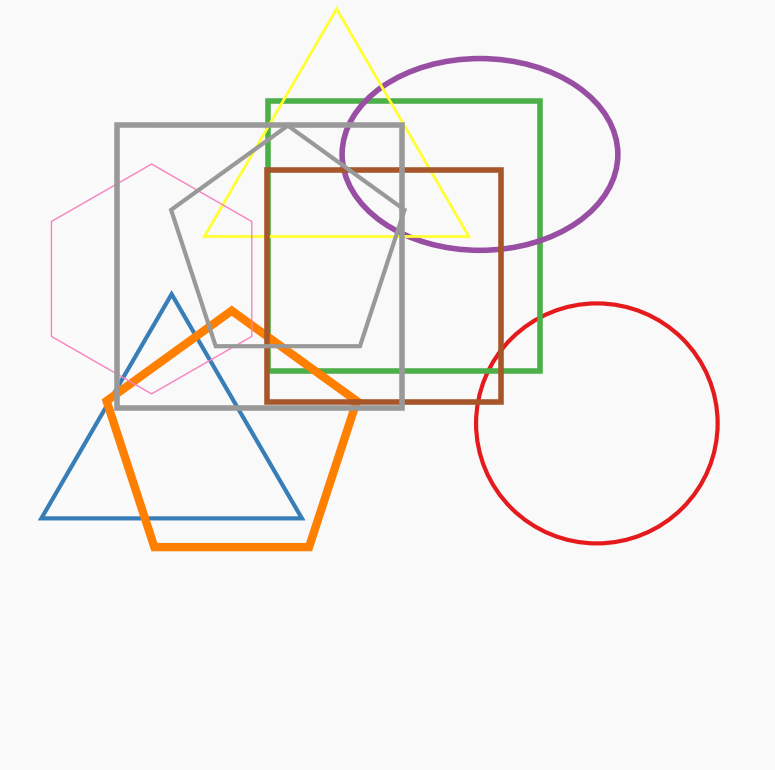[{"shape": "circle", "thickness": 1.5, "radius": 0.78, "center": [0.77, 0.45]}, {"shape": "triangle", "thickness": 1.5, "radius": 0.97, "center": [0.221, 0.424]}, {"shape": "square", "thickness": 2, "radius": 0.88, "center": [0.521, 0.694]}, {"shape": "oval", "thickness": 2, "radius": 0.89, "center": [0.619, 0.799]}, {"shape": "pentagon", "thickness": 3, "radius": 0.85, "center": [0.299, 0.427]}, {"shape": "triangle", "thickness": 1, "radius": 0.98, "center": [0.434, 0.791]}, {"shape": "square", "thickness": 2, "radius": 0.76, "center": [0.496, 0.629]}, {"shape": "hexagon", "thickness": 0.5, "radius": 0.75, "center": [0.196, 0.638]}, {"shape": "pentagon", "thickness": 1.5, "radius": 0.79, "center": [0.371, 0.678]}, {"shape": "square", "thickness": 2, "radius": 0.92, "center": [0.335, 0.653]}]